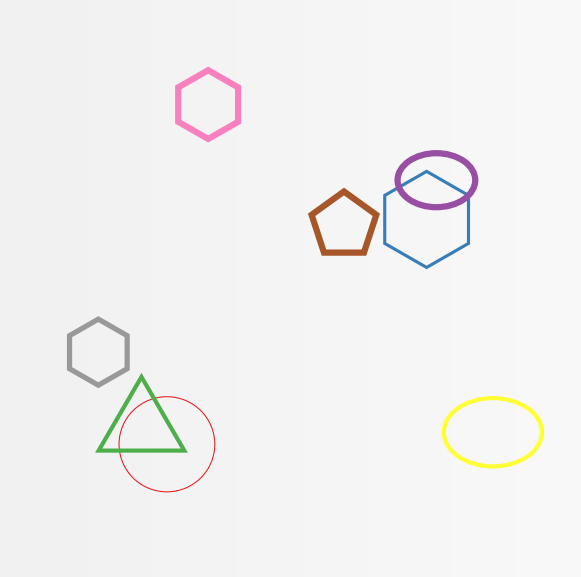[{"shape": "circle", "thickness": 0.5, "radius": 0.41, "center": [0.287, 0.23]}, {"shape": "hexagon", "thickness": 1.5, "radius": 0.42, "center": [0.734, 0.619]}, {"shape": "triangle", "thickness": 2, "radius": 0.43, "center": [0.243, 0.261]}, {"shape": "oval", "thickness": 3, "radius": 0.33, "center": [0.751, 0.687]}, {"shape": "oval", "thickness": 2, "radius": 0.42, "center": [0.848, 0.251]}, {"shape": "pentagon", "thickness": 3, "radius": 0.29, "center": [0.592, 0.609]}, {"shape": "hexagon", "thickness": 3, "radius": 0.3, "center": [0.358, 0.818]}, {"shape": "hexagon", "thickness": 2.5, "radius": 0.29, "center": [0.169, 0.389]}]